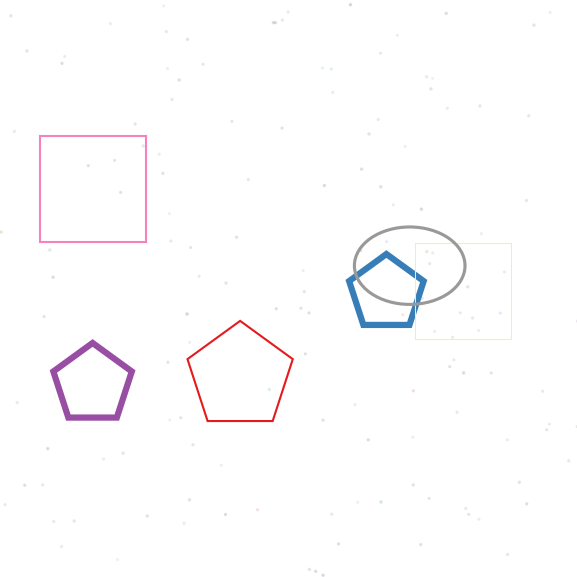[{"shape": "pentagon", "thickness": 1, "radius": 0.48, "center": [0.416, 0.348]}, {"shape": "pentagon", "thickness": 3, "radius": 0.34, "center": [0.669, 0.491]}, {"shape": "pentagon", "thickness": 3, "radius": 0.36, "center": [0.16, 0.334]}, {"shape": "square", "thickness": 0.5, "radius": 0.42, "center": [0.802, 0.496]}, {"shape": "square", "thickness": 1, "radius": 0.46, "center": [0.16, 0.671]}, {"shape": "oval", "thickness": 1.5, "radius": 0.48, "center": [0.709, 0.539]}]